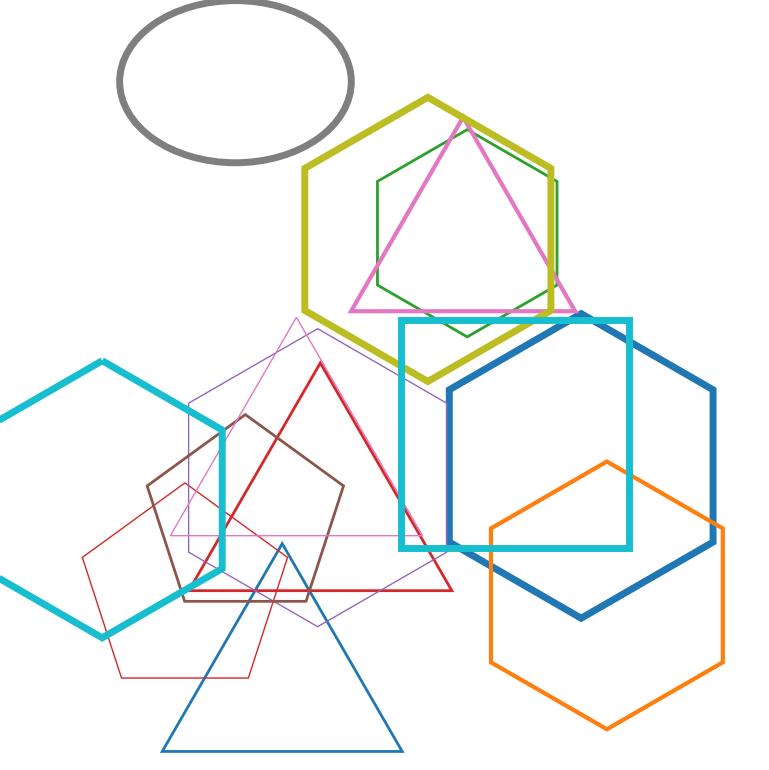[{"shape": "hexagon", "thickness": 2.5, "radius": 0.99, "center": [0.755, 0.395]}, {"shape": "triangle", "thickness": 1, "radius": 0.9, "center": [0.367, 0.114]}, {"shape": "hexagon", "thickness": 1.5, "radius": 0.87, "center": [0.788, 0.227]}, {"shape": "hexagon", "thickness": 1, "radius": 0.67, "center": [0.607, 0.697]}, {"shape": "pentagon", "thickness": 0.5, "radius": 0.7, "center": [0.24, 0.233]}, {"shape": "triangle", "thickness": 1, "radius": 0.99, "center": [0.416, 0.331]}, {"shape": "hexagon", "thickness": 0.5, "radius": 0.97, "center": [0.413, 0.38]}, {"shape": "pentagon", "thickness": 1, "radius": 0.67, "center": [0.319, 0.328]}, {"shape": "triangle", "thickness": 0.5, "radius": 0.95, "center": [0.385, 0.399]}, {"shape": "triangle", "thickness": 1.5, "radius": 0.84, "center": [0.601, 0.68]}, {"shape": "oval", "thickness": 2.5, "radius": 0.75, "center": [0.306, 0.894]}, {"shape": "hexagon", "thickness": 2.5, "radius": 0.92, "center": [0.556, 0.689]}, {"shape": "square", "thickness": 2.5, "radius": 0.74, "center": [0.669, 0.436]}, {"shape": "hexagon", "thickness": 2.5, "radius": 0.9, "center": [0.133, 0.352]}]